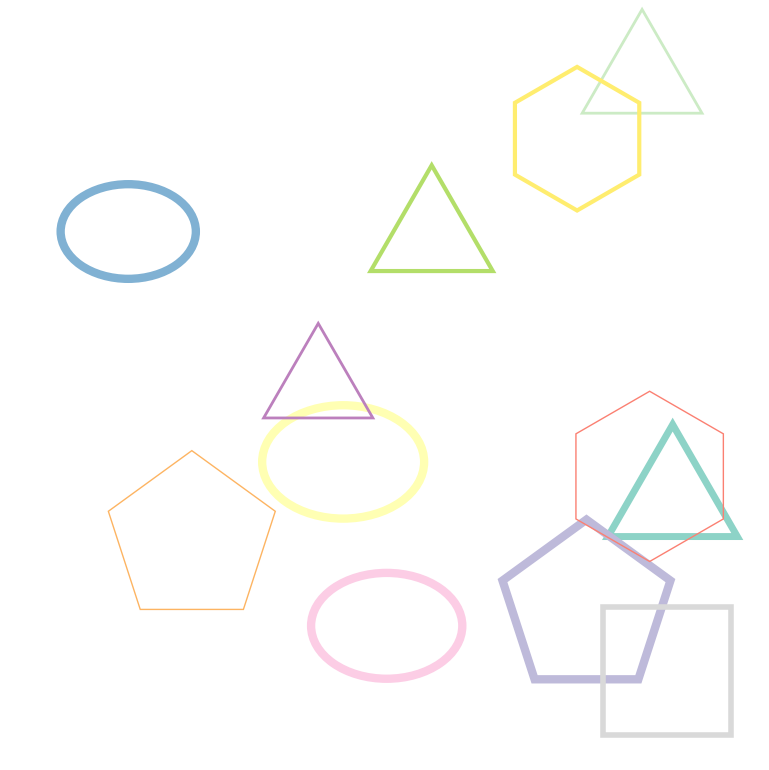[{"shape": "triangle", "thickness": 2.5, "radius": 0.48, "center": [0.874, 0.352]}, {"shape": "oval", "thickness": 3, "radius": 0.53, "center": [0.446, 0.4]}, {"shape": "pentagon", "thickness": 3, "radius": 0.57, "center": [0.762, 0.211]}, {"shape": "hexagon", "thickness": 0.5, "radius": 0.55, "center": [0.844, 0.381]}, {"shape": "oval", "thickness": 3, "radius": 0.44, "center": [0.167, 0.699]}, {"shape": "pentagon", "thickness": 0.5, "radius": 0.57, "center": [0.249, 0.301]}, {"shape": "triangle", "thickness": 1.5, "radius": 0.46, "center": [0.561, 0.694]}, {"shape": "oval", "thickness": 3, "radius": 0.49, "center": [0.502, 0.187]}, {"shape": "square", "thickness": 2, "radius": 0.41, "center": [0.866, 0.129]}, {"shape": "triangle", "thickness": 1, "radius": 0.41, "center": [0.413, 0.498]}, {"shape": "triangle", "thickness": 1, "radius": 0.45, "center": [0.834, 0.898]}, {"shape": "hexagon", "thickness": 1.5, "radius": 0.47, "center": [0.749, 0.82]}]